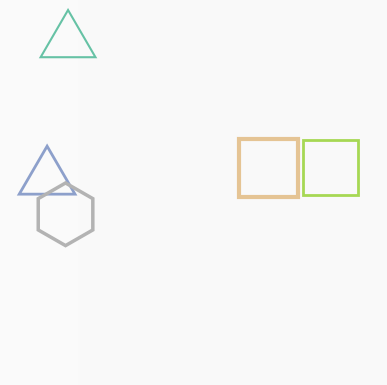[{"shape": "triangle", "thickness": 1.5, "radius": 0.41, "center": [0.176, 0.892]}, {"shape": "triangle", "thickness": 2, "radius": 0.42, "center": [0.122, 0.537]}, {"shape": "square", "thickness": 2, "radius": 0.36, "center": [0.853, 0.564]}, {"shape": "square", "thickness": 3, "radius": 0.38, "center": [0.693, 0.563]}, {"shape": "hexagon", "thickness": 2.5, "radius": 0.41, "center": [0.169, 0.443]}]